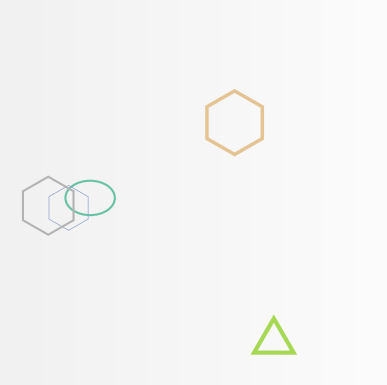[{"shape": "oval", "thickness": 1.5, "radius": 0.32, "center": [0.233, 0.486]}, {"shape": "hexagon", "thickness": 0.5, "radius": 0.29, "center": [0.177, 0.46]}, {"shape": "triangle", "thickness": 3, "radius": 0.29, "center": [0.707, 0.114]}, {"shape": "hexagon", "thickness": 2.5, "radius": 0.41, "center": [0.605, 0.681]}, {"shape": "hexagon", "thickness": 1.5, "radius": 0.38, "center": [0.125, 0.466]}]